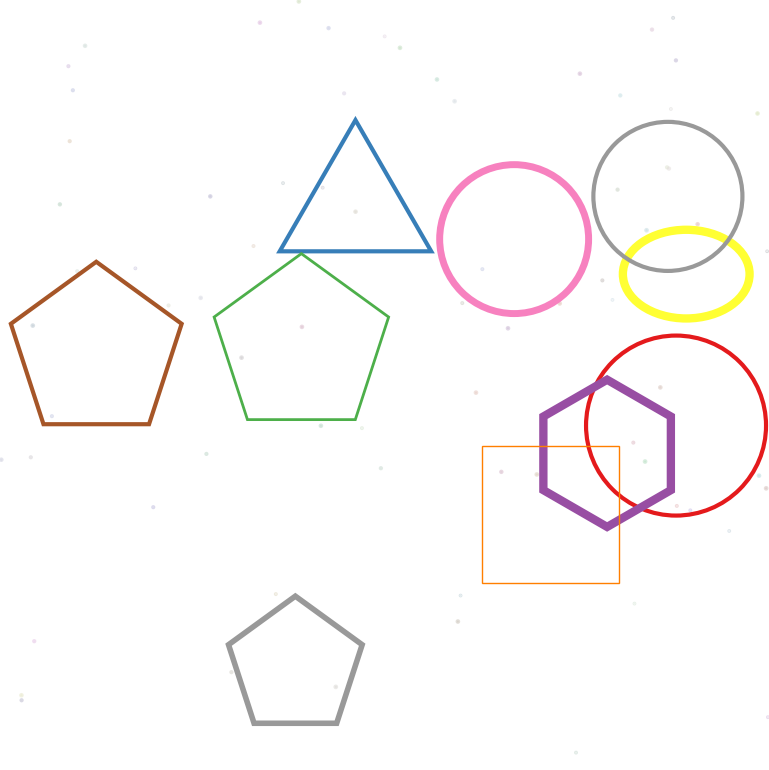[{"shape": "circle", "thickness": 1.5, "radius": 0.58, "center": [0.878, 0.447]}, {"shape": "triangle", "thickness": 1.5, "radius": 0.57, "center": [0.462, 0.73]}, {"shape": "pentagon", "thickness": 1, "radius": 0.6, "center": [0.391, 0.551]}, {"shape": "hexagon", "thickness": 3, "radius": 0.48, "center": [0.788, 0.411]}, {"shape": "square", "thickness": 0.5, "radius": 0.45, "center": [0.715, 0.332]}, {"shape": "oval", "thickness": 3, "radius": 0.41, "center": [0.891, 0.644]}, {"shape": "pentagon", "thickness": 1.5, "radius": 0.58, "center": [0.125, 0.543]}, {"shape": "circle", "thickness": 2.5, "radius": 0.48, "center": [0.668, 0.689]}, {"shape": "circle", "thickness": 1.5, "radius": 0.48, "center": [0.867, 0.745]}, {"shape": "pentagon", "thickness": 2, "radius": 0.46, "center": [0.384, 0.135]}]